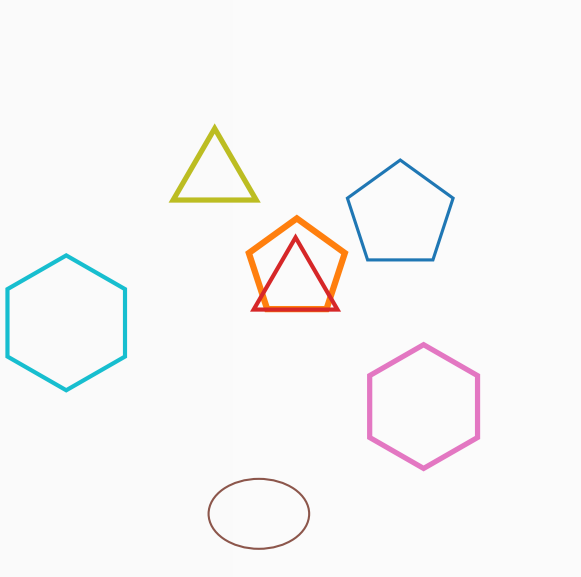[{"shape": "pentagon", "thickness": 1.5, "radius": 0.48, "center": [0.689, 0.626]}, {"shape": "pentagon", "thickness": 3, "radius": 0.43, "center": [0.511, 0.534]}, {"shape": "triangle", "thickness": 2, "radius": 0.42, "center": [0.508, 0.505]}, {"shape": "oval", "thickness": 1, "radius": 0.43, "center": [0.445, 0.109]}, {"shape": "hexagon", "thickness": 2.5, "radius": 0.54, "center": [0.729, 0.295]}, {"shape": "triangle", "thickness": 2.5, "radius": 0.41, "center": [0.369, 0.694]}, {"shape": "hexagon", "thickness": 2, "radius": 0.58, "center": [0.114, 0.44]}]